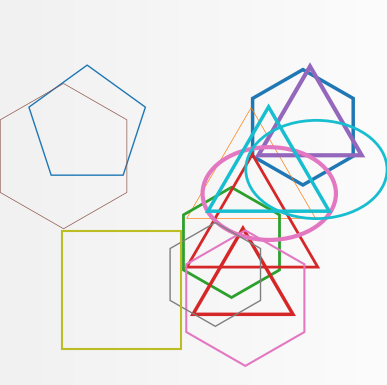[{"shape": "hexagon", "thickness": 2.5, "radius": 0.75, "center": [0.782, 0.669]}, {"shape": "pentagon", "thickness": 1, "radius": 0.79, "center": [0.225, 0.673]}, {"shape": "triangle", "thickness": 0.5, "radius": 0.96, "center": [0.648, 0.528]}, {"shape": "hexagon", "thickness": 2, "radius": 0.72, "center": [0.597, 0.37]}, {"shape": "triangle", "thickness": 2, "radius": 0.98, "center": [0.651, 0.404]}, {"shape": "triangle", "thickness": 2.5, "radius": 0.75, "center": [0.627, 0.258]}, {"shape": "triangle", "thickness": 3, "radius": 0.77, "center": [0.8, 0.674]}, {"shape": "hexagon", "thickness": 0.5, "radius": 0.94, "center": [0.164, 0.594]}, {"shape": "oval", "thickness": 3, "radius": 0.86, "center": [0.695, 0.497]}, {"shape": "hexagon", "thickness": 1.5, "radius": 0.88, "center": [0.633, 0.226]}, {"shape": "hexagon", "thickness": 1, "radius": 0.67, "center": [0.556, 0.287]}, {"shape": "square", "thickness": 1.5, "radius": 0.77, "center": [0.314, 0.246]}, {"shape": "oval", "thickness": 2, "radius": 0.91, "center": [0.817, 0.56]}, {"shape": "triangle", "thickness": 2.5, "radius": 0.9, "center": [0.693, 0.542]}]